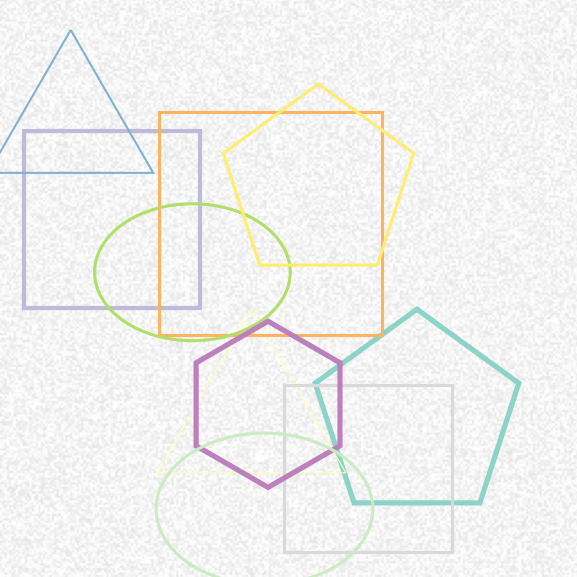[{"shape": "pentagon", "thickness": 2.5, "radius": 0.93, "center": [0.722, 0.278]}, {"shape": "triangle", "thickness": 0.5, "radius": 0.94, "center": [0.436, 0.275]}, {"shape": "square", "thickness": 2, "radius": 0.77, "center": [0.194, 0.619]}, {"shape": "triangle", "thickness": 1, "radius": 0.82, "center": [0.122, 0.782]}, {"shape": "square", "thickness": 1.5, "radius": 0.97, "center": [0.468, 0.613]}, {"shape": "oval", "thickness": 1.5, "radius": 0.85, "center": [0.333, 0.528]}, {"shape": "square", "thickness": 1.5, "radius": 0.72, "center": [0.637, 0.188]}, {"shape": "hexagon", "thickness": 2.5, "radius": 0.72, "center": [0.464, 0.299]}, {"shape": "oval", "thickness": 1.5, "radius": 0.94, "center": [0.458, 0.118]}, {"shape": "pentagon", "thickness": 1.5, "radius": 0.87, "center": [0.552, 0.68]}]